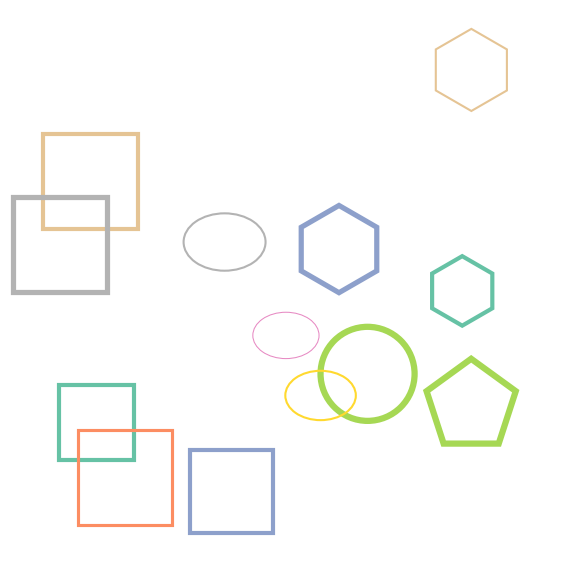[{"shape": "square", "thickness": 2, "radius": 0.32, "center": [0.168, 0.267]}, {"shape": "hexagon", "thickness": 2, "radius": 0.3, "center": [0.8, 0.495]}, {"shape": "square", "thickness": 1.5, "radius": 0.41, "center": [0.217, 0.172]}, {"shape": "square", "thickness": 2, "radius": 0.36, "center": [0.401, 0.148]}, {"shape": "hexagon", "thickness": 2.5, "radius": 0.38, "center": [0.587, 0.568]}, {"shape": "oval", "thickness": 0.5, "radius": 0.29, "center": [0.495, 0.418]}, {"shape": "pentagon", "thickness": 3, "radius": 0.41, "center": [0.816, 0.297]}, {"shape": "circle", "thickness": 3, "radius": 0.41, "center": [0.636, 0.352]}, {"shape": "oval", "thickness": 1, "radius": 0.31, "center": [0.555, 0.314]}, {"shape": "square", "thickness": 2, "radius": 0.41, "center": [0.157, 0.685]}, {"shape": "hexagon", "thickness": 1, "radius": 0.36, "center": [0.816, 0.878]}, {"shape": "square", "thickness": 2.5, "radius": 0.41, "center": [0.104, 0.575]}, {"shape": "oval", "thickness": 1, "radius": 0.35, "center": [0.389, 0.58]}]